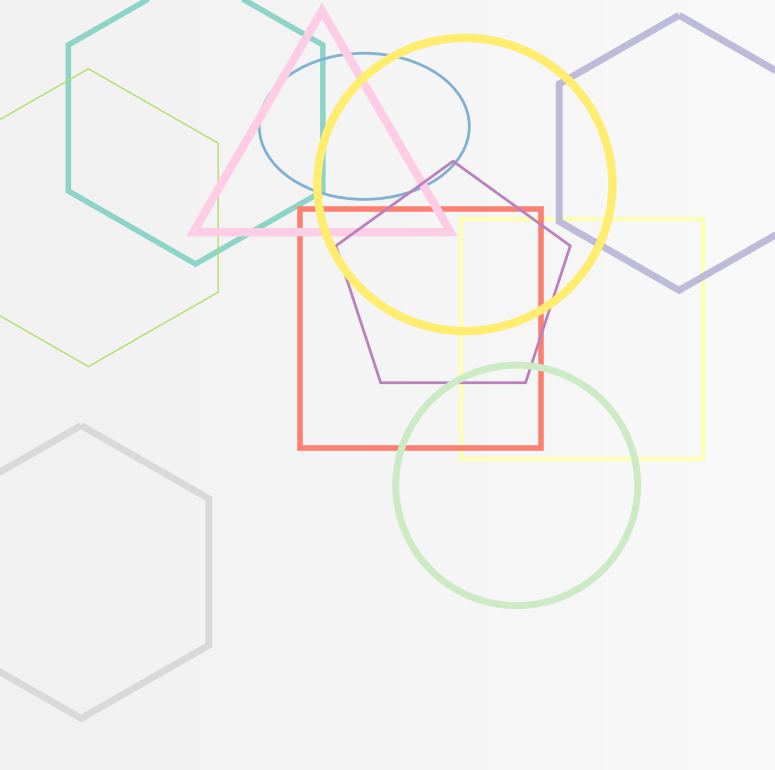[{"shape": "hexagon", "thickness": 2, "radius": 0.95, "center": [0.252, 0.847]}, {"shape": "square", "thickness": 1.5, "radius": 0.78, "center": [0.751, 0.559]}, {"shape": "hexagon", "thickness": 2.5, "radius": 0.89, "center": [0.876, 0.802]}, {"shape": "square", "thickness": 2, "radius": 0.78, "center": [0.543, 0.573]}, {"shape": "oval", "thickness": 1, "radius": 0.68, "center": [0.47, 0.836]}, {"shape": "hexagon", "thickness": 0.5, "radius": 0.97, "center": [0.114, 0.717]}, {"shape": "triangle", "thickness": 3, "radius": 0.96, "center": [0.415, 0.794]}, {"shape": "hexagon", "thickness": 2.5, "radius": 0.95, "center": [0.105, 0.257]}, {"shape": "pentagon", "thickness": 1, "radius": 0.8, "center": [0.585, 0.632]}, {"shape": "circle", "thickness": 2.5, "radius": 0.78, "center": [0.667, 0.37]}, {"shape": "circle", "thickness": 3, "radius": 0.95, "center": [0.6, 0.76]}]